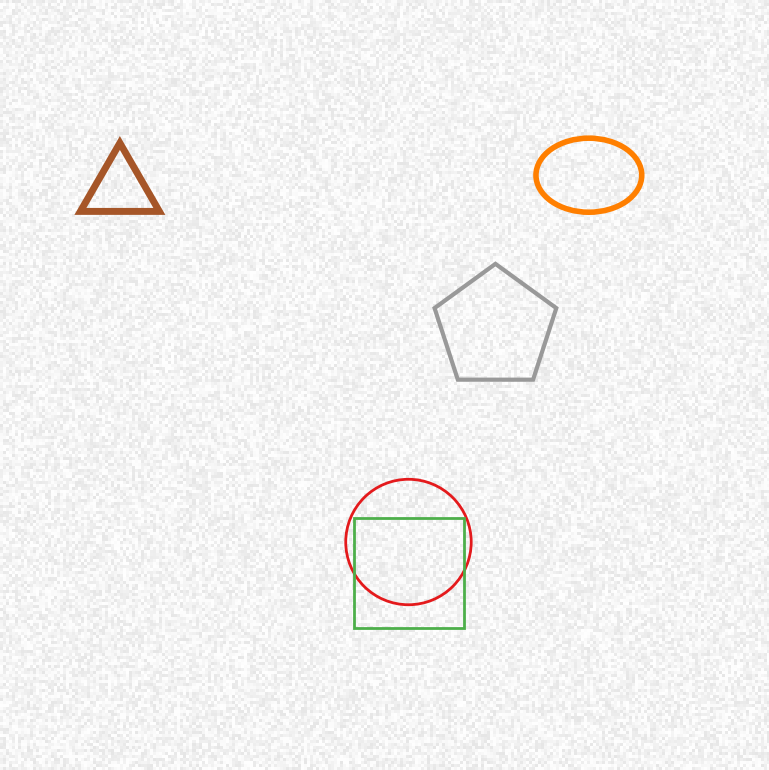[{"shape": "circle", "thickness": 1, "radius": 0.41, "center": [0.53, 0.296]}, {"shape": "square", "thickness": 1, "radius": 0.36, "center": [0.532, 0.256]}, {"shape": "oval", "thickness": 2, "radius": 0.34, "center": [0.765, 0.772]}, {"shape": "triangle", "thickness": 2.5, "radius": 0.3, "center": [0.156, 0.755]}, {"shape": "pentagon", "thickness": 1.5, "radius": 0.42, "center": [0.643, 0.574]}]